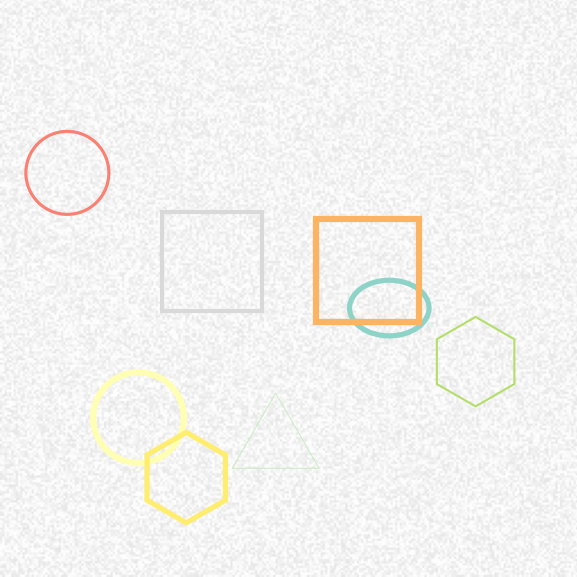[{"shape": "oval", "thickness": 2.5, "radius": 0.34, "center": [0.674, 0.466]}, {"shape": "circle", "thickness": 3, "radius": 0.39, "center": [0.24, 0.276]}, {"shape": "circle", "thickness": 1.5, "radius": 0.36, "center": [0.117, 0.7]}, {"shape": "square", "thickness": 3, "radius": 0.45, "center": [0.636, 0.531]}, {"shape": "hexagon", "thickness": 1, "radius": 0.39, "center": [0.824, 0.373]}, {"shape": "square", "thickness": 2, "radius": 0.43, "center": [0.367, 0.546]}, {"shape": "triangle", "thickness": 0.5, "radius": 0.43, "center": [0.477, 0.232]}, {"shape": "hexagon", "thickness": 2.5, "radius": 0.39, "center": [0.323, 0.172]}]